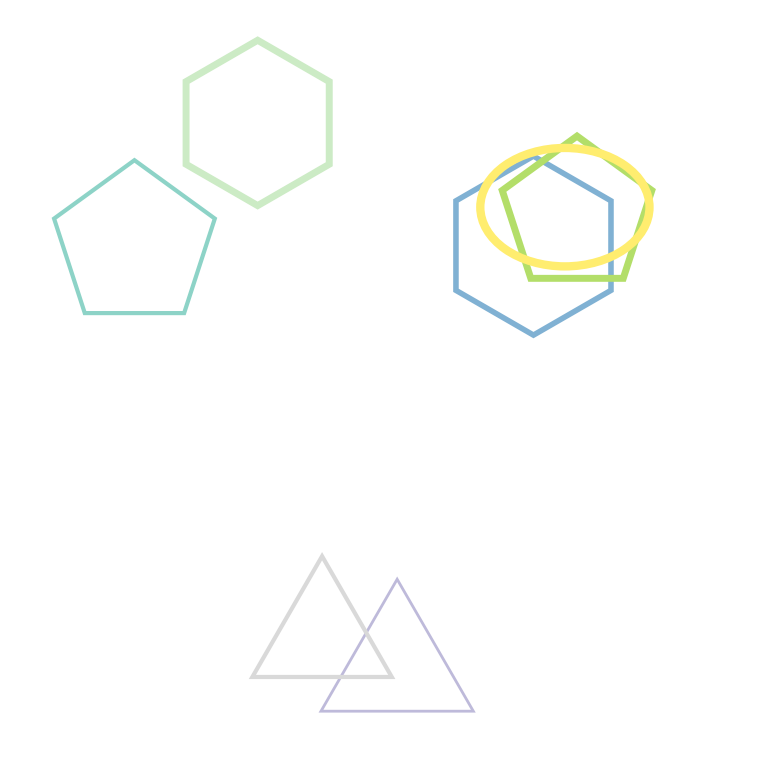[{"shape": "pentagon", "thickness": 1.5, "radius": 0.55, "center": [0.175, 0.682]}, {"shape": "triangle", "thickness": 1, "radius": 0.57, "center": [0.516, 0.133]}, {"shape": "hexagon", "thickness": 2, "radius": 0.58, "center": [0.693, 0.681]}, {"shape": "pentagon", "thickness": 2.5, "radius": 0.51, "center": [0.749, 0.721]}, {"shape": "triangle", "thickness": 1.5, "radius": 0.52, "center": [0.418, 0.173]}, {"shape": "hexagon", "thickness": 2.5, "radius": 0.54, "center": [0.335, 0.84]}, {"shape": "oval", "thickness": 3, "radius": 0.55, "center": [0.734, 0.731]}]